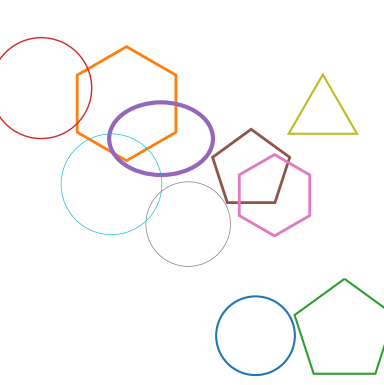[{"shape": "circle", "thickness": 1.5, "radius": 0.51, "center": [0.664, 0.128]}, {"shape": "hexagon", "thickness": 2, "radius": 0.74, "center": [0.329, 0.731]}, {"shape": "pentagon", "thickness": 1.5, "radius": 0.68, "center": [0.895, 0.139]}, {"shape": "circle", "thickness": 1, "radius": 0.66, "center": [0.107, 0.771]}, {"shape": "oval", "thickness": 3, "radius": 0.67, "center": [0.418, 0.64]}, {"shape": "pentagon", "thickness": 2, "radius": 0.53, "center": [0.652, 0.559]}, {"shape": "hexagon", "thickness": 2, "radius": 0.53, "center": [0.713, 0.493]}, {"shape": "circle", "thickness": 0.5, "radius": 0.55, "center": [0.489, 0.418]}, {"shape": "triangle", "thickness": 1.5, "radius": 0.51, "center": [0.839, 0.704]}, {"shape": "circle", "thickness": 0.5, "radius": 0.65, "center": [0.29, 0.521]}]